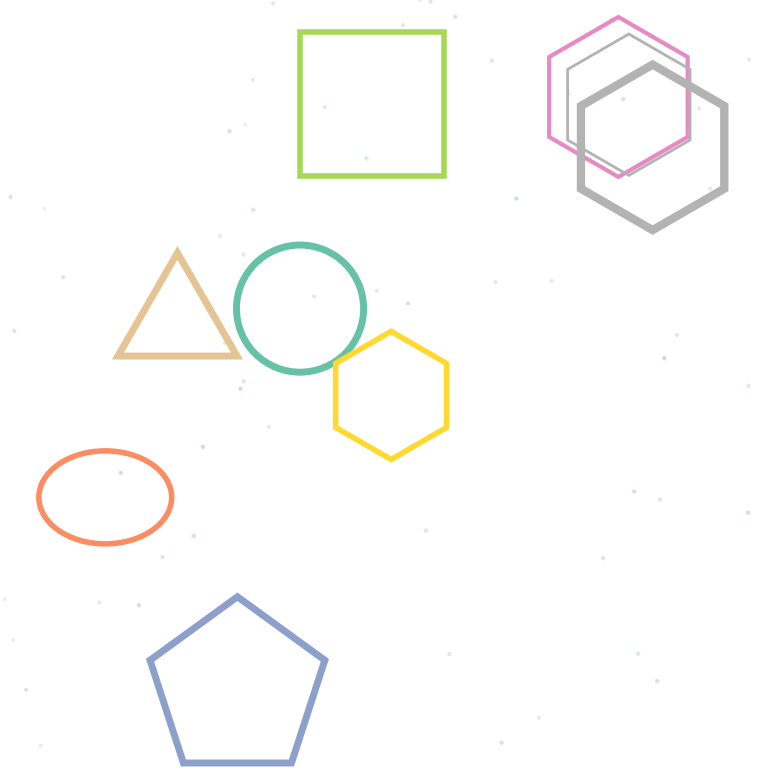[{"shape": "circle", "thickness": 2.5, "radius": 0.41, "center": [0.39, 0.599]}, {"shape": "oval", "thickness": 2, "radius": 0.43, "center": [0.137, 0.354]}, {"shape": "pentagon", "thickness": 2.5, "radius": 0.6, "center": [0.308, 0.106]}, {"shape": "hexagon", "thickness": 1.5, "radius": 0.52, "center": [0.803, 0.874]}, {"shape": "square", "thickness": 2, "radius": 0.47, "center": [0.483, 0.865]}, {"shape": "hexagon", "thickness": 2, "radius": 0.42, "center": [0.508, 0.486]}, {"shape": "triangle", "thickness": 2.5, "radius": 0.45, "center": [0.23, 0.582]}, {"shape": "hexagon", "thickness": 1, "radius": 0.46, "center": [0.817, 0.864]}, {"shape": "hexagon", "thickness": 3, "radius": 0.54, "center": [0.848, 0.809]}]